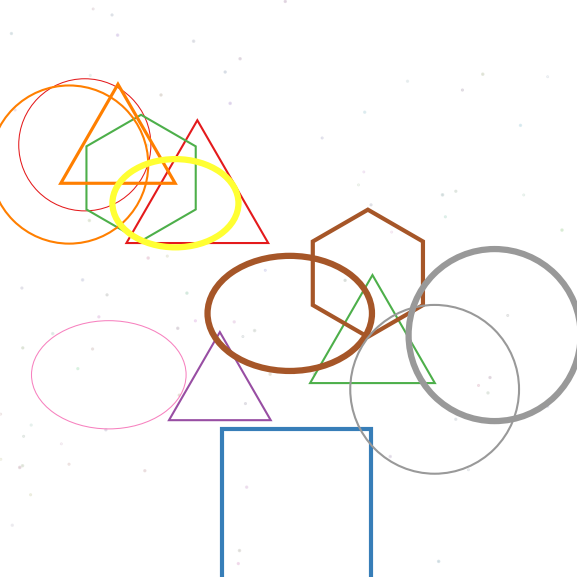[{"shape": "triangle", "thickness": 1, "radius": 0.71, "center": [0.342, 0.649]}, {"shape": "circle", "thickness": 0.5, "radius": 0.57, "center": [0.147, 0.748]}, {"shape": "square", "thickness": 2, "radius": 0.65, "center": [0.514, 0.126]}, {"shape": "hexagon", "thickness": 1, "radius": 0.55, "center": [0.244, 0.691]}, {"shape": "triangle", "thickness": 1, "radius": 0.62, "center": [0.645, 0.398]}, {"shape": "triangle", "thickness": 1, "radius": 0.51, "center": [0.381, 0.322]}, {"shape": "circle", "thickness": 1, "radius": 0.68, "center": [0.12, 0.714]}, {"shape": "triangle", "thickness": 1.5, "radius": 0.57, "center": [0.204, 0.739]}, {"shape": "oval", "thickness": 3, "radius": 0.55, "center": [0.304, 0.647]}, {"shape": "hexagon", "thickness": 2, "radius": 0.55, "center": [0.637, 0.526]}, {"shape": "oval", "thickness": 3, "radius": 0.71, "center": [0.502, 0.456]}, {"shape": "oval", "thickness": 0.5, "radius": 0.67, "center": [0.188, 0.35]}, {"shape": "circle", "thickness": 3, "radius": 0.74, "center": [0.856, 0.419]}, {"shape": "circle", "thickness": 1, "radius": 0.73, "center": [0.753, 0.325]}]